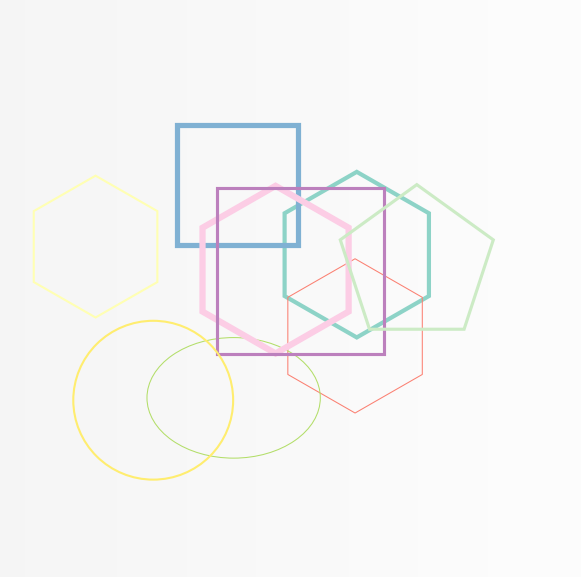[{"shape": "hexagon", "thickness": 2, "radius": 0.72, "center": [0.614, 0.558]}, {"shape": "hexagon", "thickness": 1, "radius": 0.61, "center": [0.164, 0.572]}, {"shape": "hexagon", "thickness": 0.5, "radius": 0.67, "center": [0.611, 0.418]}, {"shape": "square", "thickness": 2.5, "radius": 0.52, "center": [0.408, 0.68]}, {"shape": "oval", "thickness": 0.5, "radius": 0.75, "center": [0.402, 0.31]}, {"shape": "hexagon", "thickness": 3, "radius": 0.73, "center": [0.474, 0.532]}, {"shape": "square", "thickness": 1.5, "radius": 0.72, "center": [0.517, 0.53]}, {"shape": "pentagon", "thickness": 1.5, "radius": 0.69, "center": [0.717, 0.541]}, {"shape": "circle", "thickness": 1, "radius": 0.69, "center": [0.264, 0.306]}]